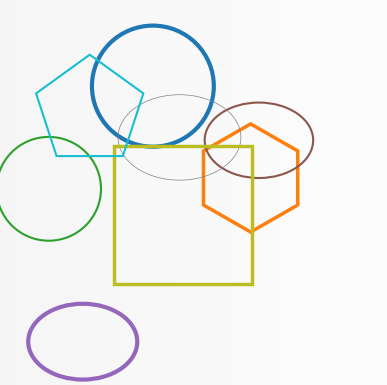[{"shape": "circle", "thickness": 3, "radius": 0.79, "center": [0.395, 0.776]}, {"shape": "hexagon", "thickness": 2.5, "radius": 0.7, "center": [0.647, 0.538]}, {"shape": "circle", "thickness": 1.5, "radius": 0.67, "center": [0.126, 0.51]}, {"shape": "oval", "thickness": 3, "radius": 0.7, "center": [0.214, 0.113]}, {"shape": "oval", "thickness": 1.5, "radius": 0.7, "center": [0.668, 0.636]}, {"shape": "oval", "thickness": 0.5, "radius": 0.79, "center": [0.463, 0.643]}, {"shape": "square", "thickness": 2.5, "radius": 0.89, "center": [0.473, 0.442]}, {"shape": "pentagon", "thickness": 1.5, "radius": 0.73, "center": [0.232, 0.712]}]